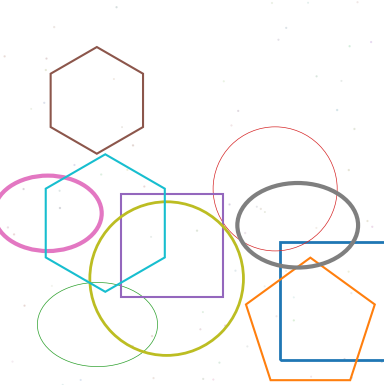[{"shape": "square", "thickness": 2, "radius": 0.77, "center": [0.881, 0.217]}, {"shape": "pentagon", "thickness": 1.5, "radius": 0.88, "center": [0.806, 0.155]}, {"shape": "oval", "thickness": 0.5, "radius": 0.78, "center": [0.253, 0.157]}, {"shape": "circle", "thickness": 0.5, "radius": 0.81, "center": [0.715, 0.509]}, {"shape": "square", "thickness": 1.5, "radius": 0.67, "center": [0.447, 0.363]}, {"shape": "hexagon", "thickness": 1.5, "radius": 0.69, "center": [0.252, 0.739]}, {"shape": "oval", "thickness": 3, "radius": 0.7, "center": [0.124, 0.446]}, {"shape": "oval", "thickness": 3, "radius": 0.78, "center": [0.773, 0.415]}, {"shape": "circle", "thickness": 2, "radius": 1.0, "center": [0.433, 0.276]}, {"shape": "hexagon", "thickness": 1.5, "radius": 0.89, "center": [0.273, 0.421]}]